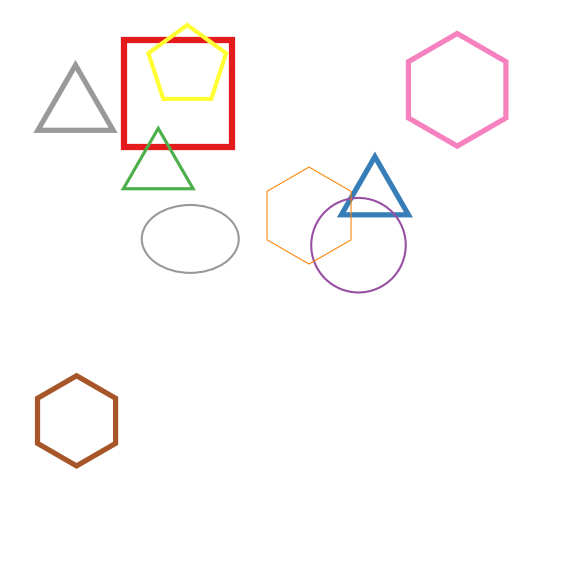[{"shape": "square", "thickness": 3, "radius": 0.46, "center": [0.308, 0.837]}, {"shape": "triangle", "thickness": 2.5, "radius": 0.34, "center": [0.649, 0.661]}, {"shape": "triangle", "thickness": 1.5, "radius": 0.35, "center": [0.274, 0.707]}, {"shape": "circle", "thickness": 1, "radius": 0.41, "center": [0.621, 0.575]}, {"shape": "hexagon", "thickness": 0.5, "radius": 0.42, "center": [0.535, 0.626]}, {"shape": "pentagon", "thickness": 2, "radius": 0.35, "center": [0.324, 0.885]}, {"shape": "hexagon", "thickness": 2.5, "radius": 0.39, "center": [0.133, 0.27]}, {"shape": "hexagon", "thickness": 2.5, "radius": 0.49, "center": [0.792, 0.844]}, {"shape": "triangle", "thickness": 2.5, "radius": 0.38, "center": [0.131, 0.811]}, {"shape": "oval", "thickness": 1, "radius": 0.42, "center": [0.329, 0.585]}]